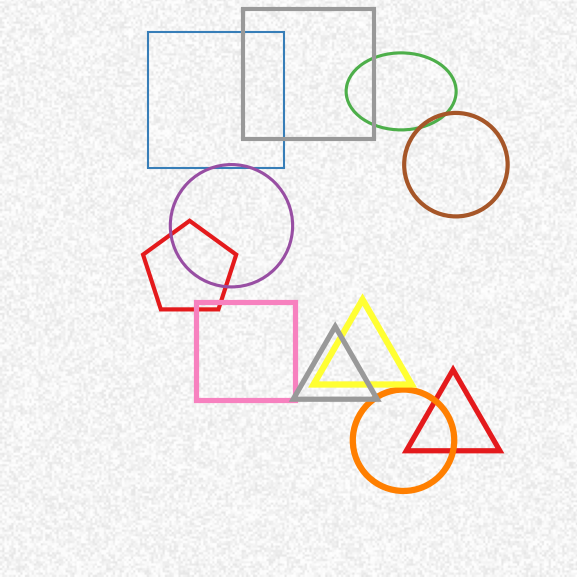[{"shape": "pentagon", "thickness": 2, "radius": 0.42, "center": [0.328, 0.532]}, {"shape": "triangle", "thickness": 2.5, "radius": 0.47, "center": [0.785, 0.265]}, {"shape": "square", "thickness": 1, "radius": 0.59, "center": [0.374, 0.826]}, {"shape": "oval", "thickness": 1.5, "radius": 0.48, "center": [0.695, 0.841]}, {"shape": "circle", "thickness": 1.5, "radius": 0.53, "center": [0.401, 0.608]}, {"shape": "circle", "thickness": 3, "radius": 0.44, "center": [0.699, 0.237]}, {"shape": "triangle", "thickness": 3, "radius": 0.49, "center": [0.628, 0.382]}, {"shape": "circle", "thickness": 2, "radius": 0.45, "center": [0.789, 0.714]}, {"shape": "square", "thickness": 2.5, "radius": 0.43, "center": [0.425, 0.392]}, {"shape": "square", "thickness": 2, "radius": 0.57, "center": [0.534, 0.871]}, {"shape": "triangle", "thickness": 2.5, "radius": 0.42, "center": [0.58, 0.35]}]